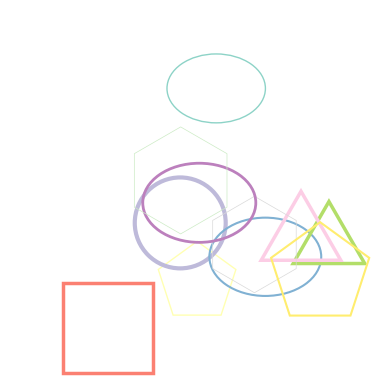[{"shape": "oval", "thickness": 1, "radius": 0.64, "center": [0.562, 0.77]}, {"shape": "pentagon", "thickness": 1, "radius": 0.53, "center": [0.512, 0.267]}, {"shape": "circle", "thickness": 3, "radius": 0.59, "center": [0.468, 0.421]}, {"shape": "square", "thickness": 2.5, "radius": 0.59, "center": [0.28, 0.149]}, {"shape": "oval", "thickness": 1.5, "radius": 0.73, "center": [0.689, 0.333]}, {"shape": "triangle", "thickness": 2.5, "radius": 0.54, "center": [0.854, 0.369]}, {"shape": "triangle", "thickness": 2.5, "radius": 0.6, "center": [0.782, 0.384]}, {"shape": "hexagon", "thickness": 0.5, "radius": 0.63, "center": [0.661, 0.365]}, {"shape": "oval", "thickness": 2, "radius": 0.73, "center": [0.518, 0.473]}, {"shape": "hexagon", "thickness": 0.5, "radius": 0.69, "center": [0.469, 0.531]}, {"shape": "pentagon", "thickness": 1.5, "radius": 0.67, "center": [0.832, 0.289]}]